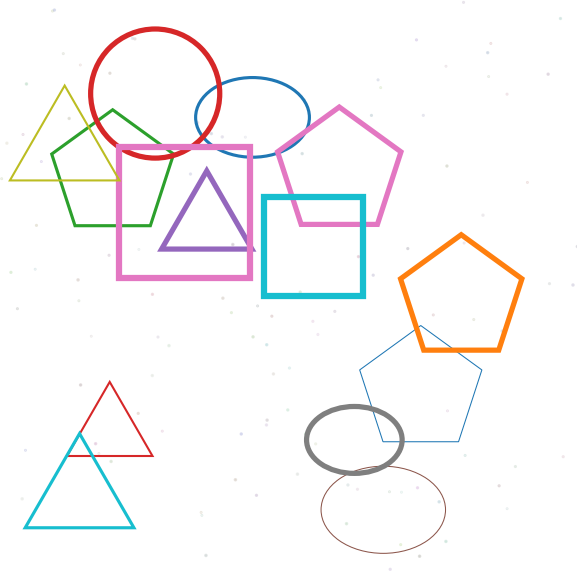[{"shape": "pentagon", "thickness": 0.5, "radius": 0.56, "center": [0.729, 0.324]}, {"shape": "oval", "thickness": 1.5, "radius": 0.49, "center": [0.437, 0.796]}, {"shape": "pentagon", "thickness": 2.5, "radius": 0.55, "center": [0.799, 0.482]}, {"shape": "pentagon", "thickness": 1.5, "radius": 0.55, "center": [0.195, 0.698]}, {"shape": "circle", "thickness": 2.5, "radius": 0.56, "center": [0.269, 0.837]}, {"shape": "triangle", "thickness": 1, "radius": 0.43, "center": [0.19, 0.252]}, {"shape": "triangle", "thickness": 2.5, "radius": 0.45, "center": [0.358, 0.613]}, {"shape": "oval", "thickness": 0.5, "radius": 0.54, "center": [0.664, 0.116]}, {"shape": "pentagon", "thickness": 2.5, "radius": 0.56, "center": [0.587, 0.701]}, {"shape": "square", "thickness": 3, "radius": 0.57, "center": [0.32, 0.631]}, {"shape": "oval", "thickness": 2.5, "radius": 0.41, "center": [0.614, 0.237]}, {"shape": "triangle", "thickness": 1, "radius": 0.55, "center": [0.112, 0.741]}, {"shape": "triangle", "thickness": 1.5, "radius": 0.54, "center": [0.138, 0.14]}, {"shape": "square", "thickness": 3, "radius": 0.43, "center": [0.543, 0.572]}]